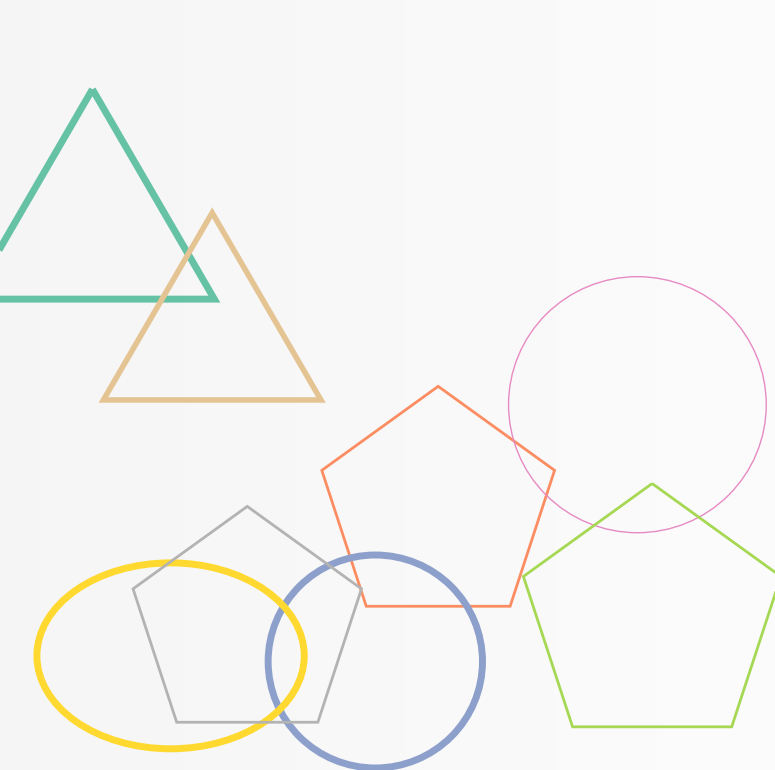[{"shape": "triangle", "thickness": 2.5, "radius": 0.91, "center": [0.119, 0.702]}, {"shape": "pentagon", "thickness": 1, "radius": 0.79, "center": [0.565, 0.34]}, {"shape": "circle", "thickness": 2.5, "radius": 0.69, "center": [0.484, 0.141]}, {"shape": "circle", "thickness": 0.5, "radius": 0.83, "center": [0.822, 0.474]}, {"shape": "pentagon", "thickness": 1, "radius": 0.87, "center": [0.841, 0.197]}, {"shape": "oval", "thickness": 2.5, "radius": 0.86, "center": [0.22, 0.148]}, {"shape": "triangle", "thickness": 2, "radius": 0.81, "center": [0.274, 0.562]}, {"shape": "pentagon", "thickness": 1, "radius": 0.77, "center": [0.319, 0.187]}]